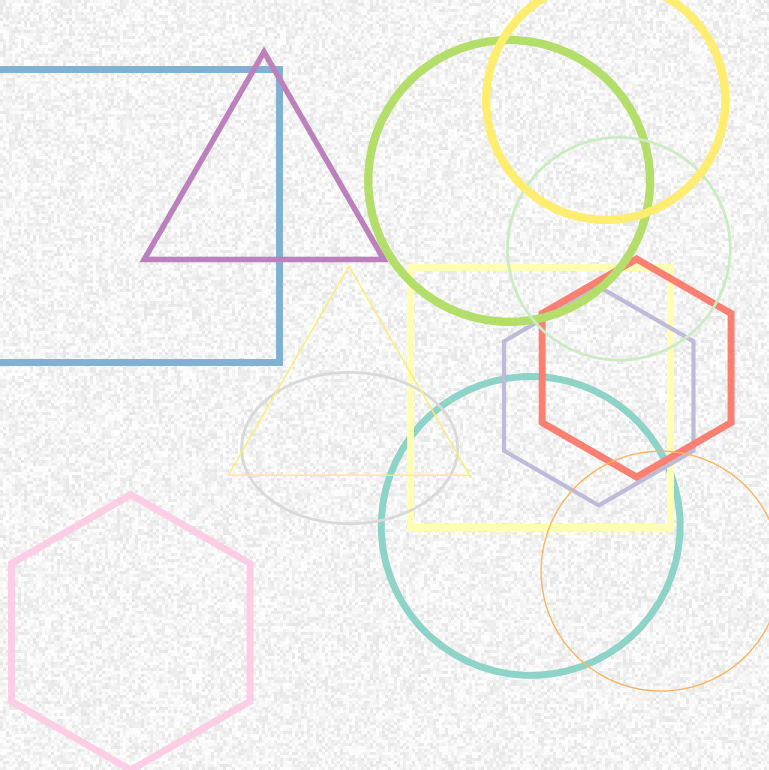[{"shape": "circle", "thickness": 2.5, "radius": 0.97, "center": [0.689, 0.317]}, {"shape": "square", "thickness": 2.5, "radius": 0.84, "center": [0.702, 0.484]}, {"shape": "hexagon", "thickness": 1.5, "radius": 0.71, "center": [0.778, 0.486]}, {"shape": "hexagon", "thickness": 2.5, "radius": 0.71, "center": [0.827, 0.522]}, {"shape": "square", "thickness": 2.5, "radius": 0.95, "center": [0.172, 0.72]}, {"shape": "circle", "thickness": 0.5, "radius": 0.78, "center": [0.858, 0.258]}, {"shape": "circle", "thickness": 3, "radius": 0.92, "center": [0.661, 0.765]}, {"shape": "hexagon", "thickness": 2.5, "radius": 0.89, "center": [0.17, 0.179]}, {"shape": "oval", "thickness": 1, "radius": 0.7, "center": [0.454, 0.418]}, {"shape": "triangle", "thickness": 2, "radius": 0.9, "center": [0.343, 0.753]}, {"shape": "circle", "thickness": 1, "radius": 0.72, "center": [0.804, 0.677]}, {"shape": "triangle", "thickness": 0.5, "radius": 0.9, "center": [0.453, 0.473]}, {"shape": "circle", "thickness": 3, "radius": 0.78, "center": [0.787, 0.87]}]